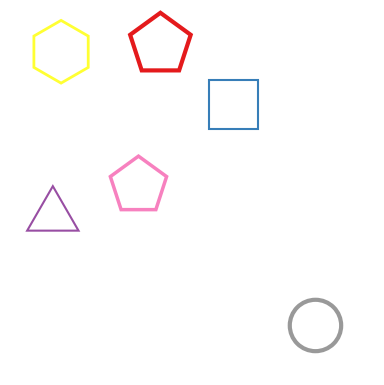[{"shape": "pentagon", "thickness": 3, "radius": 0.41, "center": [0.417, 0.884]}, {"shape": "square", "thickness": 1.5, "radius": 0.32, "center": [0.606, 0.729]}, {"shape": "triangle", "thickness": 1.5, "radius": 0.38, "center": [0.137, 0.439]}, {"shape": "hexagon", "thickness": 2, "radius": 0.41, "center": [0.159, 0.866]}, {"shape": "pentagon", "thickness": 2.5, "radius": 0.38, "center": [0.36, 0.518]}, {"shape": "circle", "thickness": 3, "radius": 0.33, "center": [0.819, 0.155]}]